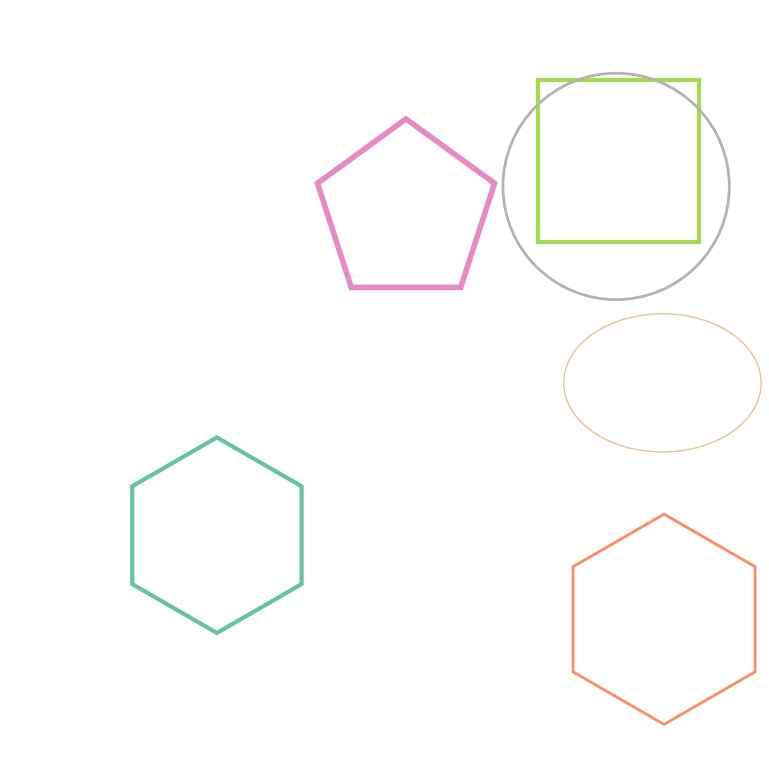[{"shape": "hexagon", "thickness": 1.5, "radius": 0.63, "center": [0.282, 0.305]}, {"shape": "hexagon", "thickness": 1, "radius": 0.68, "center": [0.862, 0.196]}, {"shape": "pentagon", "thickness": 2, "radius": 0.6, "center": [0.527, 0.725]}, {"shape": "square", "thickness": 1.5, "radius": 0.52, "center": [0.804, 0.791]}, {"shape": "oval", "thickness": 0.5, "radius": 0.64, "center": [0.86, 0.503]}, {"shape": "circle", "thickness": 1, "radius": 0.74, "center": [0.8, 0.758]}]